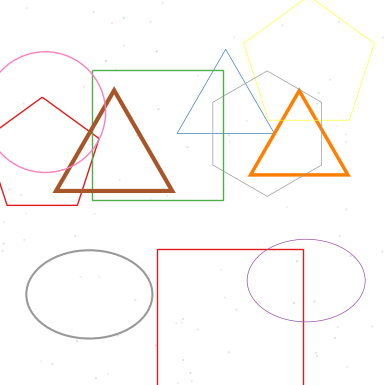[{"shape": "square", "thickness": 1, "radius": 0.95, "center": [0.598, 0.164]}, {"shape": "pentagon", "thickness": 1, "radius": 0.78, "center": [0.11, 0.592]}, {"shape": "triangle", "thickness": 0.5, "radius": 0.73, "center": [0.586, 0.726]}, {"shape": "square", "thickness": 1, "radius": 0.85, "center": [0.409, 0.65]}, {"shape": "oval", "thickness": 0.5, "radius": 0.77, "center": [0.795, 0.271]}, {"shape": "triangle", "thickness": 2.5, "radius": 0.73, "center": [0.777, 0.619]}, {"shape": "pentagon", "thickness": 0.5, "radius": 0.89, "center": [0.802, 0.832]}, {"shape": "triangle", "thickness": 3, "radius": 0.87, "center": [0.296, 0.591]}, {"shape": "circle", "thickness": 1, "radius": 0.78, "center": [0.117, 0.709]}, {"shape": "oval", "thickness": 1.5, "radius": 0.82, "center": [0.232, 0.235]}, {"shape": "hexagon", "thickness": 0.5, "radius": 0.81, "center": [0.694, 0.653]}]